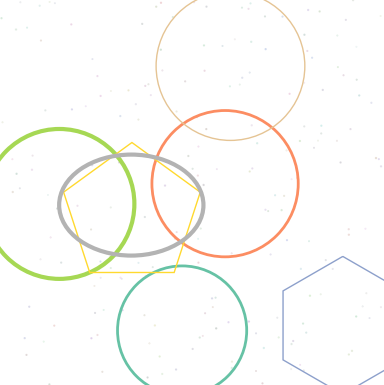[{"shape": "circle", "thickness": 2, "radius": 0.84, "center": [0.473, 0.142]}, {"shape": "circle", "thickness": 2, "radius": 0.95, "center": [0.585, 0.523]}, {"shape": "hexagon", "thickness": 1, "radius": 0.9, "center": [0.89, 0.155]}, {"shape": "circle", "thickness": 3, "radius": 0.97, "center": [0.154, 0.47]}, {"shape": "pentagon", "thickness": 1, "radius": 0.93, "center": [0.343, 0.443]}, {"shape": "circle", "thickness": 1, "radius": 0.97, "center": [0.599, 0.828]}, {"shape": "oval", "thickness": 3, "radius": 0.94, "center": [0.341, 0.467]}]